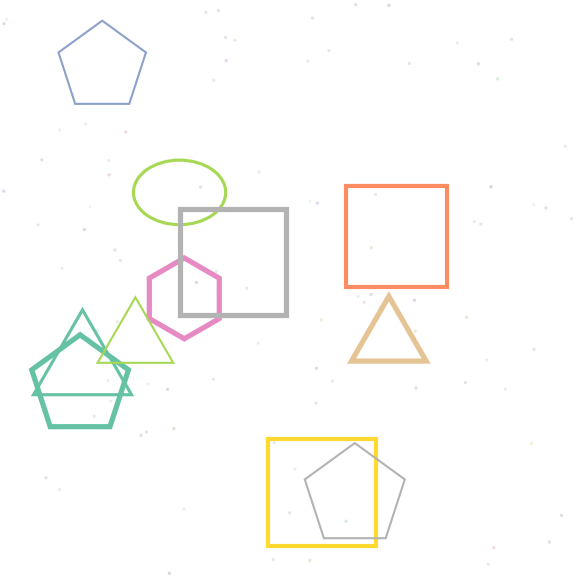[{"shape": "pentagon", "thickness": 2.5, "radius": 0.44, "center": [0.139, 0.331]}, {"shape": "triangle", "thickness": 1.5, "radius": 0.49, "center": [0.143, 0.365]}, {"shape": "square", "thickness": 2, "radius": 0.44, "center": [0.687, 0.59]}, {"shape": "pentagon", "thickness": 1, "radius": 0.4, "center": [0.177, 0.884]}, {"shape": "hexagon", "thickness": 2.5, "radius": 0.35, "center": [0.319, 0.482]}, {"shape": "triangle", "thickness": 1, "radius": 0.38, "center": [0.234, 0.409]}, {"shape": "oval", "thickness": 1.5, "radius": 0.4, "center": [0.311, 0.666]}, {"shape": "square", "thickness": 2, "radius": 0.46, "center": [0.558, 0.146]}, {"shape": "triangle", "thickness": 2.5, "radius": 0.37, "center": [0.673, 0.411]}, {"shape": "square", "thickness": 2.5, "radius": 0.46, "center": [0.404, 0.545]}, {"shape": "pentagon", "thickness": 1, "radius": 0.46, "center": [0.614, 0.141]}]